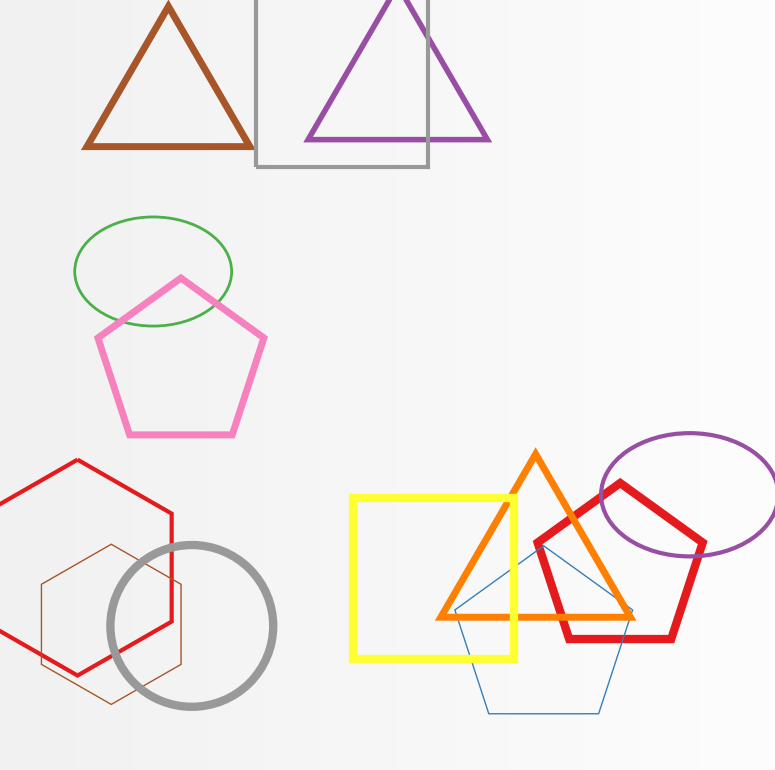[{"shape": "hexagon", "thickness": 1.5, "radius": 0.7, "center": [0.1, 0.263]}, {"shape": "pentagon", "thickness": 3, "radius": 0.56, "center": [0.8, 0.261]}, {"shape": "pentagon", "thickness": 0.5, "radius": 0.6, "center": [0.702, 0.171]}, {"shape": "oval", "thickness": 1, "radius": 0.51, "center": [0.198, 0.647]}, {"shape": "triangle", "thickness": 2, "radius": 0.67, "center": [0.513, 0.885]}, {"shape": "oval", "thickness": 1.5, "radius": 0.57, "center": [0.89, 0.357]}, {"shape": "triangle", "thickness": 2.5, "radius": 0.71, "center": [0.691, 0.269]}, {"shape": "square", "thickness": 3, "radius": 0.52, "center": [0.56, 0.249]}, {"shape": "triangle", "thickness": 2.5, "radius": 0.61, "center": [0.217, 0.87]}, {"shape": "hexagon", "thickness": 0.5, "radius": 0.52, "center": [0.144, 0.189]}, {"shape": "pentagon", "thickness": 2.5, "radius": 0.56, "center": [0.233, 0.526]}, {"shape": "circle", "thickness": 3, "radius": 0.53, "center": [0.247, 0.187]}, {"shape": "square", "thickness": 1.5, "radius": 0.55, "center": [0.442, 0.894]}]